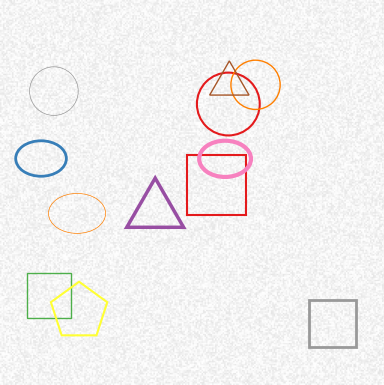[{"shape": "circle", "thickness": 1.5, "radius": 0.41, "center": [0.593, 0.73]}, {"shape": "square", "thickness": 1.5, "radius": 0.39, "center": [0.563, 0.52]}, {"shape": "oval", "thickness": 2, "radius": 0.33, "center": [0.107, 0.588]}, {"shape": "square", "thickness": 1, "radius": 0.29, "center": [0.126, 0.232]}, {"shape": "triangle", "thickness": 2.5, "radius": 0.43, "center": [0.403, 0.452]}, {"shape": "circle", "thickness": 1, "radius": 0.32, "center": [0.664, 0.78]}, {"shape": "oval", "thickness": 0.5, "radius": 0.37, "center": [0.2, 0.446]}, {"shape": "pentagon", "thickness": 1.5, "radius": 0.38, "center": [0.205, 0.191]}, {"shape": "triangle", "thickness": 1, "radius": 0.3, "center": [0.596, 0.783]}, {"shape": "oval", "thickness": 3, "radius": 0.34, "center": [0.585, 0.587]}, {"shape": "circle", "thickness": 0.5, "radius": 0.32, "center": [0.14, 0.763]}, {"shape": "square", "thickness": 2, "radius": 0.31, "center": [0.864, 0.159]}]